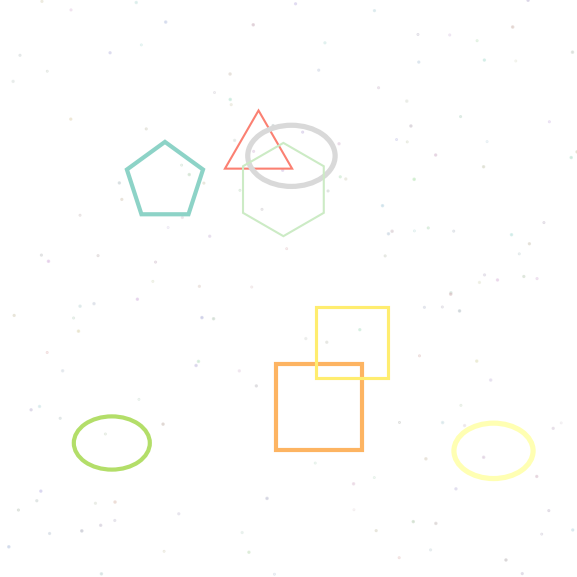[{"shape": "pentagon", "thickness": 2, "radius": 0.35, "center": [0.286, 0.684]}, {"shape": "oval", "thickness": 2.5, "radius": 0.34, "center": [0.855, 0.218]}, {"shape": "triangle", "thickness": 1, "radius": 0.34, "center": [0.448, 0.741]}, {"shape": "square", "thickness": 2, "radius": 0.37, "center": [0.552, 0.294]}, {"shape": "oval", "thickness": 2, "radius": 0.33, "center": [0.194, 0.232]}, {"shape": "oval", "thickness": 2.5, "radius": 0.38, "center": [0.505, 0.729]}, {"shape": "hexagon", "thickness": 1, "radius": 0.4, "center": [0.491, 0.671]}, {"shape": "square", "thickness": 1.5, "radius": 0.31, "center": [0.609, 0.406]}]